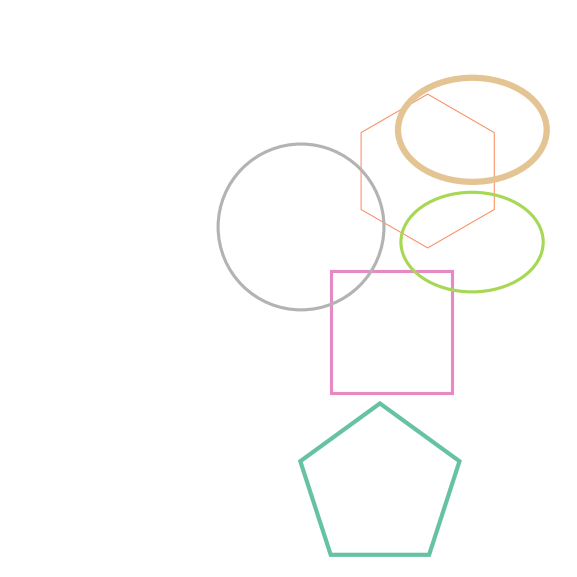[{"shape": "pentagon", "thickness": 2, "radius": 0.72, "center": [0.658, 0.156]}, {"shape": "hexagon", "thickness": 0.5, "radius": 0.67, "center": [0.741, 0.703]}, {"shape": "square", "thickness": 1.5, "radius": 0.53, "center": [0.678, 0.424]}, {"shape": "oval", "thickness": 1.5, "radius": 0.62, "center": [0.817, 0.58]}, {"shape": "oval", "thickness": 3, "radius": 0.64, "center": [0.818, 0.774]}, {"shape": "circle", "thickness": 1.5, "radius": 0.72, "center": [0.521, 0.606]}]